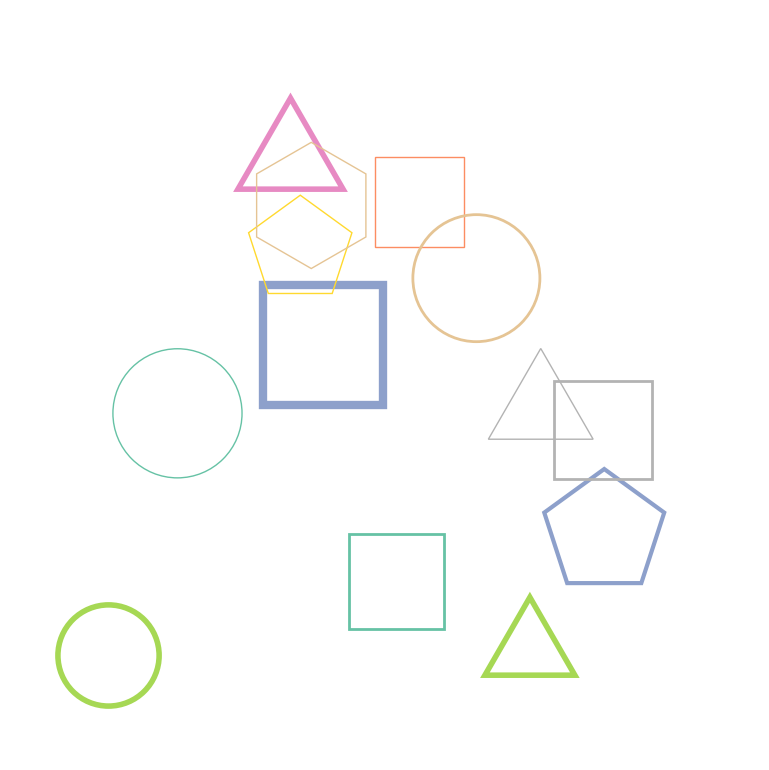[{"shape": "circle", "thickness": 0.5, "radius": 0.42, "center": [0.23, 0.463]}, {"shape": "square", "thickness": 1, "radius": 0.31, "center": [0.516, 0.245]}, {"shape": "square", "thickness": 0.5, "radius": 0.29, "center": [0.544, 0.738]}, {"shape": "pentagon", "thickness": 1.5, "radius": 0.41, "center": [0.785, 0.309]}, {"shape": "square", "thickness": 3, "radius": 0.39, "center": [0.42, 0.552]}, {"shape": "triangle", "thickness": 2, "radius": 0.39, "center": [0.377, 0.794]}, {"shape": "circle", "thickness": 2, "radius": 0.33, "center": [0.141, 0.149]}, {"shape": "triangle", "thickness": 2, "radius": 0.34, "center": [0.688, 0.157]}, {"shape": "pentagon", "thickness": 0.5, "radius": 0.35, "center": [0.39, 0.676]}, {"shape": "circle", "thickness": 1, "radius": 0.41, "center": [0.619, 0.639]}, {"shape": "hexagon", "thickness": 0.5, "radius": 0.41, "center": [0.404, 0.733]}, {"shape": "square", "thickness": 1, "radius": 0.32, "center": [0.783, 0.441]}, {"shape": "triangle", "thickness": 0.5, "radius": 0.39, "center": [0.702, 0.469]}]